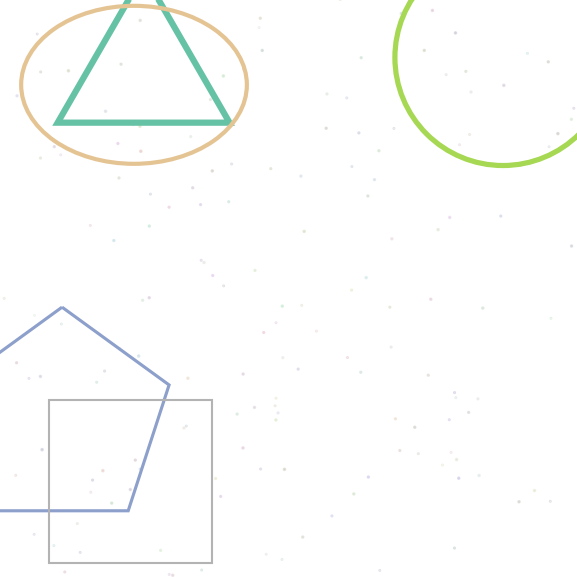[{"shape": "triangle", "thickness": 3, "radius": 0.86, "center": [0.249, 0.873]}, {"shape": "pentagon", "thickness": 1.5, "radius": 0.97, "center": [0.107, 0.272]}, {"shape": "circle", "thickness": 2.5, "radius": 0.94, "center": [0.871, 0.9]}, {"shape": "oval", "thickness": 2, "radius": 0.98, "center": [0.232, 0.852]}, {"shape": "square", "thickness": 1, "radius": 0.71, "center": [0.226, 0.165]}]